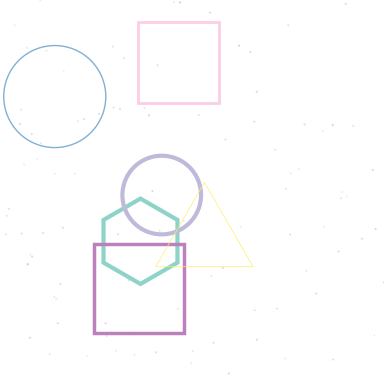[{"shape": "hexagon", "thickness": 3, "radius": 0.55, "center": [0.365, 0.373]}, {"shape": "circle", "thickness": 3, "radius": 0.51, "center": [0.42, 0.493]}, {"shape": "circle", "thickness": 1, "radius": 0.66, "center": [0.142, 0.749]}, {"shape": "square", "thickness": 2, "radius": 0.53, "center": [0.462, 0.837]}, {"shape": "square", "thickness": 2.5, "radius": 0.58, "center": [0.361, 0.251]}, {"shape": "triangle", "thickness": 0.5, "radius": 0.73, "center": [0.531, 0.38]}]